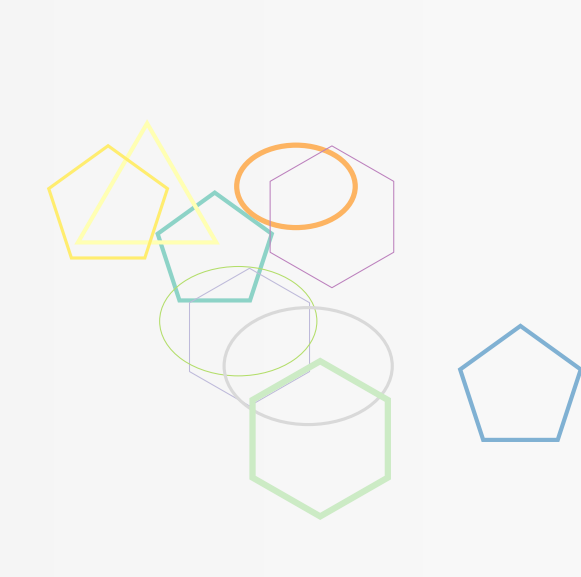[{"shape": "pentagon", "thickness": 2, "radius": 0.52, "center": [0.369, 0.562]}, {"shape": "triangle", "thickness": 2, "radius": 0.69, "center": [0.253, 0.648]}, {"shape": "hexagon", "thickness": 0.5, "radius": 0.6, "center": [0.429, 0.415]}, {"shape": "pentagon", "thickness": 2, "radius": 0.55, "center": [0.895, 0.326]}, {"shape": "oval", "thickness": 2.5, "radius": 0.51, "center": [0.509, 0.676]}, {"shape": "oval", "thickness": 0.5, "radius": 0.68, "center": [0.41, 0.443]}, {"shape": "oval", "thickness": 1.5, "radius": 0.72, "center": [0.53, 0.365]}, {"shape": "hexagon", "thickness": 0.5, "radius": 0.61, "center": [0.571, 0.624]}, {"shape": "hexagon", "thickness": 3, "radius": 0.67, "center": [0.551, 0.239]}, {"shape": "pentagon", "thickness": 1.5, "radius": 0.54, "center": [0.186, 0.639]}]